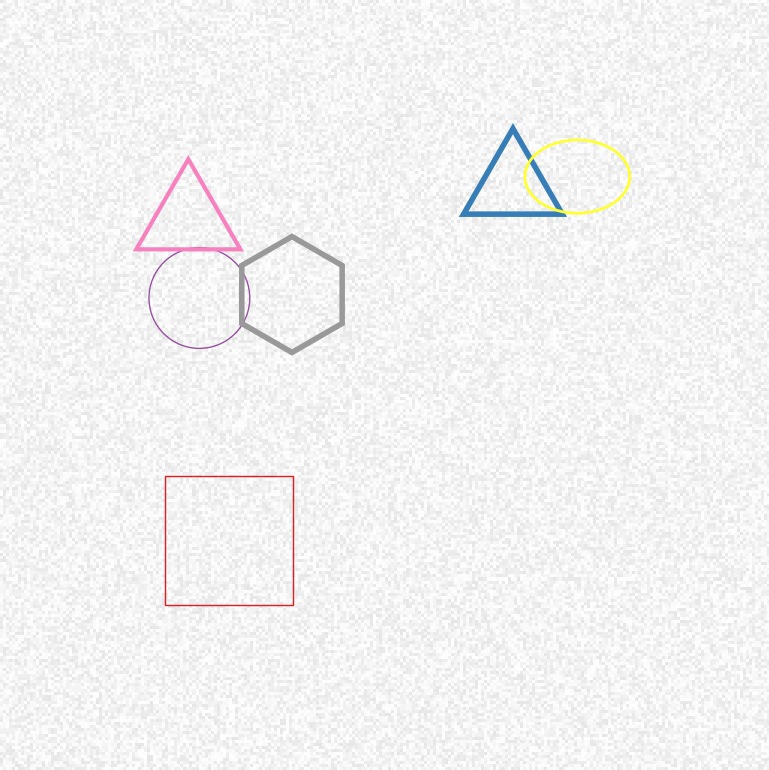[{"shape": "square", "thickness": 0.5, "radius": 0.42, "center": [0.297, 0.298]}, {"shape": "triangle", "thickness": 2, "radius": 0.37, "center": [0.666, 0.759]}, {"shape": "circle", "thickness": 0.5, "radius": 0.33, "center": [0.259, 0.613]}, {"shape": "oval", "thickness": 1, "radius": 0.34, "center": [0.75, 0.771]}, {"shape": "triangle", "thickness": 1.5, "radius": 0.39, "center": [0.245, 0.715]}, {"shape": "hexagon", "thickness": 2, "radius": 0.38, "center": [0.379, 0.618]}]